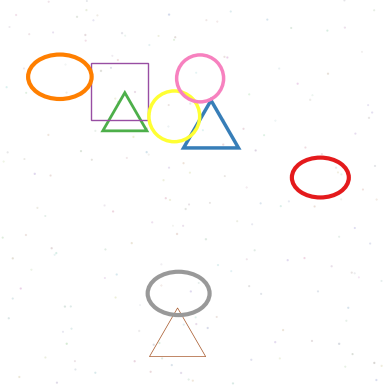[{"shape": "oval", "thickness": 3, "radius": 0.37, "center": [0.832, 0.539]}, {"shape": "triangle", "thickness": 2.5, "radius": 0.41, "center": [0.548, 0.657]}, {"shape": "triangle", "thickness": 2, "radius": 0.33, "center": [0.324, 0.693]}, {"shape": "square", "thickness": 1, "radius": 0.37, "center": [0.31, 0.763]}, {"shape": "oval", "thickness": 3, "radius": 0.41, "center": [0.156, 0.801]}, {"shape": "circle", "thickness": 2.5, "radius": 0.33, "center": [0.453, 0.698]}, {"shape": "triangle", "thickness": 0.5, "radius": 0.42, "center": [0.461, 0.116]}, {"shape": "circle", "thickness": 2.5, "radius": 0.3, "center": [0.52, 0.796]}, {"shape": "oval", "thickness": 3, "radius": 0.4, "center": [0.464, 0.238]}]